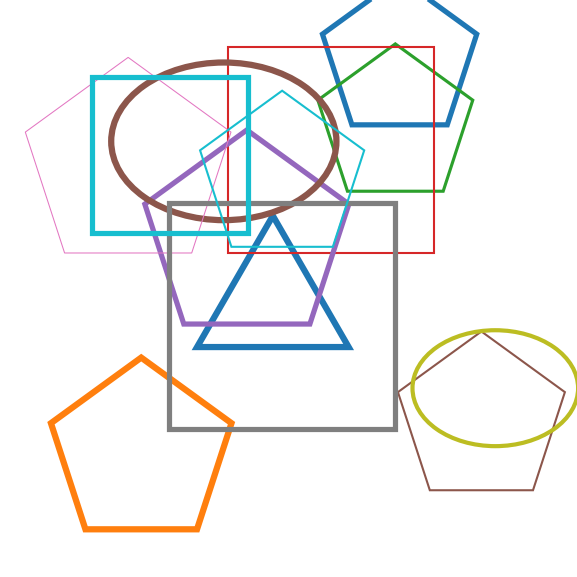[{"shape": "pentagon", "thickness": 2.5, "radius": 0.7, "center": [0.692, 0.897]}, {"shape": "triangle", "thickness": 3, "radius": 0.76, "center": [0.472, 0.474]}, {"shape": "pentagon", "thickness": 3, "radius": 0.82, "center": [0.245, 0.216]}, {"shape": "pentagon", "thickness": 1.5, "radius": 0.71, "center": [0.685, 0.782]}, {"shape": "square", "thickness": 1, "radius": 0.89, "center": [0.573, 0.74]}, {"shape": "pentagon", "thickness": 2.5, "radius": 0.93, "center": [0.427, 0.588]}, {"shape": "oval", "thickness": 3, "radius": 0.97, "center": [0.388, 0.754]}, {"shape": "pentagon", "thickness": 1, "radius": 0.76, "center": [0.834, 0.273]}, {"shape": "pentagon", "thickness": 0.5, "radius": 0.94, "center": [0.222, 0.713]}, {"shape": "square", "thickness": 2.5, "radius": 0.98, "center": [0.488, 0.452]}, {"shape": "oval", "thickness": 2, "radius": 0.72, "center": [0.858, 0.327]}, {"shape": "square", "thickness": 2.5, "radius": 0.68, "center": [0.295, 0.73]}, {"shape": "pentagon", "thickness": 1, "radius": 0.75, "center": [0.489, 0.693]}]